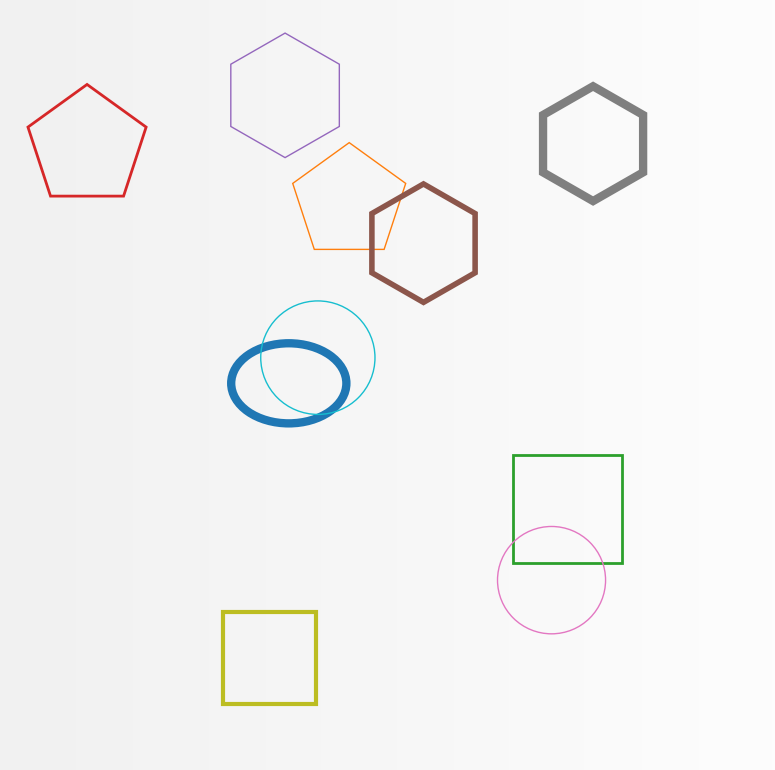[{"shape": "oval", "thickness": 3, "radius": 0.37, "center": [0.373, 0.502]}, {"shape": "pentagon", "thickness": 0.5, "radius": 0.38, "center": [0.451, 0.738]}, {"shape": "square", "thickness": 1, "radius": 0.35, "center": [0.733, 0.339]}, {"shape": "pentagon", "thickness": 1, "radius": 0.4, "center": [0.112, 0.81]}, {"shape": "hexagon", "thickness": 0.5, "radius": 0.4, "center": [0.368, 0.876]}, {"shape": "hexagon", "thickness": 2, "radius": 0.38, "center": [0.546, 0.684]}, {"shape": "circle", "thickness": 0.5, "radius": 0.35, "center": [0.712, 0.247]}, {"shape": "hexagon", "thickness": 3, "radius": 0.37, "center": [0.765, 0.813]}, {"shape": "square", "thickness": 1.5, "radius": 0.3, "center": [0.348, 0.145]}, {"shape": "circle", "thickness": 0.5, "radius": 0.37, "center": [0.41, 0.535]}]